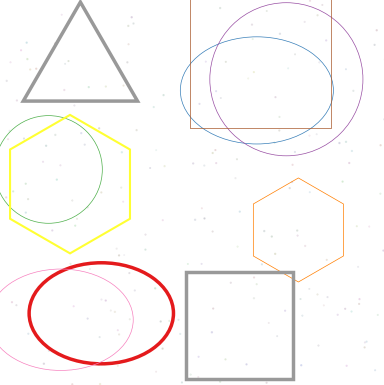[{"shape": "oval", "thickness": 2.5, "radius": 0.94, "center": [0.263, 0.186]}, {"shape": "oval", "thickness": 0.5, "radius": 0.99, "center": [0.667, 0.765]}, {"shape": "circle", "thickness": 0.5, "radius": 0.7, "center": [0.126, 0.56]}, {"shape": "circle", "thickness": 0.5, "radius": 0.99, "center": [0.744, 0.794]}, {"shape": "hexagon", "thickness": 0.5, "radius": 0.68, "center": [0.775, 0.403]}, {"shape": "hexagon", "thickness": 1.5, "radius": 0.9, "center": [0.182, 0.522]}, {"shape": "square", "thickness": 0.5, "radius": 0.92, "center": [0.677, 0.851]}, {"shape": "oval", "thickness": 0.5, "radius": 0.94, "center": [0.158, 0.17]}, {"shape": "triangle", "thickness": 2.5, "radius": 0.86, "center": [0.209, 0.823]}, {"shape": "square", "thickness": 2.5, "radius": 0.69, "center": [0.622, 0.154]}]